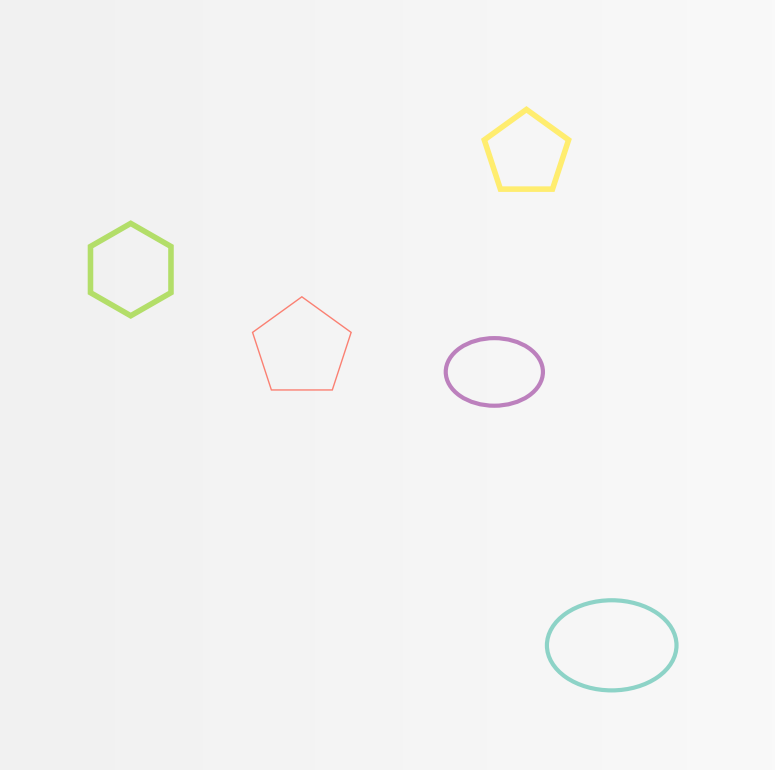[{"shape": "oval", "thickness": 1.5, "radius": 0.42, "center": [0.789, 0.162]}, {"shape": "pentagon", "thickness": 0.5, "radius": 0.33, "center": [0.389, 0.548]}, {"shape": "hexagon", "thickness": 2, "radius": 0.3, "center": [0.169, 0.65]}, {"shape": "oval", "thickness": 1.5, "radius": 0.31, "center": [0.638, 0.517]}, {"shape": "pentagon", "thickness": 2, "radius": 0.29, "center": [0.679, 0.801]}]